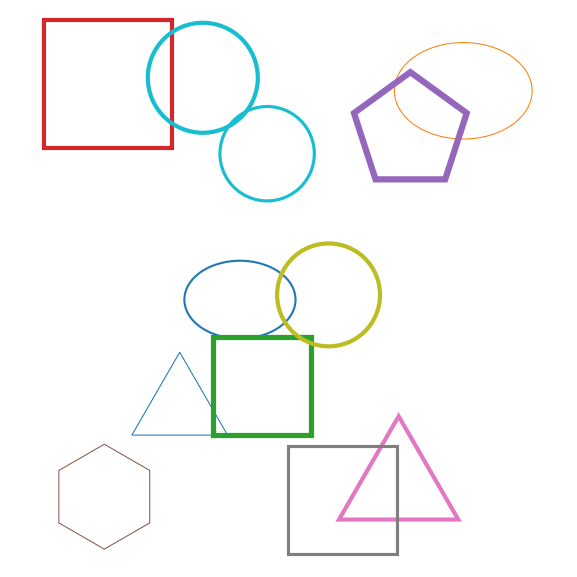[{"shape": "triangle", "thickness": 0.5, "radius": 0.48, "center": [0.311, 0.294]}, {"shape": "oval", "thickness": 1, "radius": 0.48, "center": [0.416, 0.48]}, {"shape": "oval", "thickness": 0.5, "radius": 0.6, "center": [0.802, 0.842]}, {"shape": "square", "thickness": 2.5, "radius": 0.42, "center": [0.453, 0.332]}, {"shape": "square", "thickness": 2, "radius": 0.56, "center": [0.187, 0.854]}, {"shape": "pentagon", "thickness": 3, "radius": 0.51, "center": [0.711, 0.772]}, {"shape": "hexagon", "thickness": 0.5, "radius": 0.45, "center": [0.181, 0.139]}, {"shape": "triangle", "thickness": 2, "radius": 0.6, "center": [0.69, 0.159]}, {"shape": "square", "thickness": 1.5, "radius": 0.47, "center": [0.593, 0.134]}, {"shape": "circle", "thickness": 2, "radius": 0.45, "center": [0.569, 0.489]}, {"shape": "circle", "thickness": 1.5, "radius": 0.41, "center": [0.463, 0.733]}, {"shape": "circle", "thickness": 2, "radius": 0.48, "center": [0.351, 0.864]}]